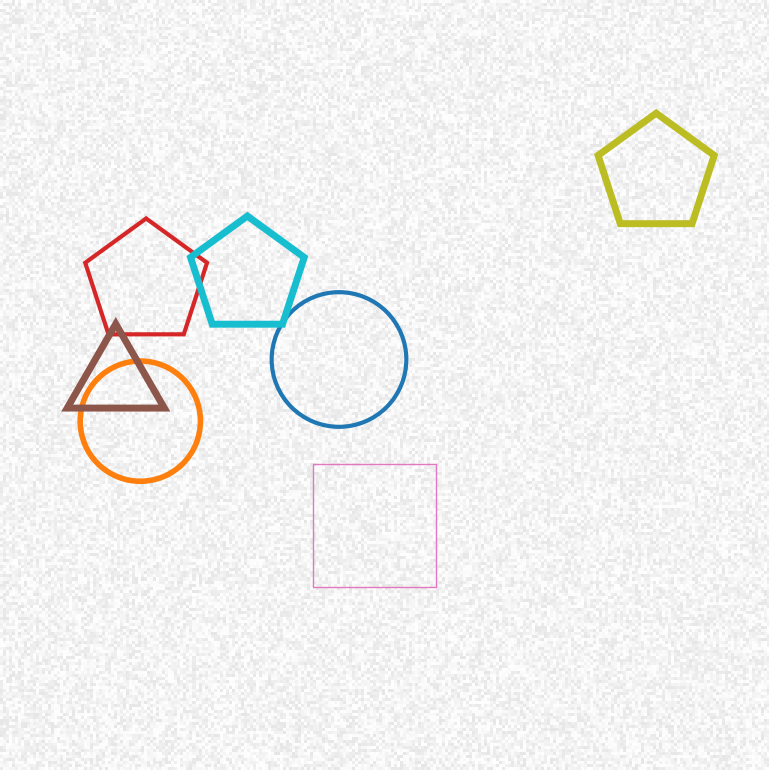[{"shape": "circle", "thickness": 1.5, "radius": 0.44, "center": [0.44, 0.533]}, {"shape": "circle", "thickness": 2, "radius": 0.39, "center": [0.182, 0.453]}, {"shape": "pentagon", "thickness": 1.5, "radius": 0.42, "center": [0.19, 0.633]}, {"shape": "triangle", "thickness": 2.5, "radius": 0.36, "center": [0.15, 0.506]}, {"shape": "square", "thickness": 0.5, "radius": 0.4, "center": [0.486, 0.318]}, {"shape": "pentagon", "thickness": 2.5, "radius": 0.4, "center": [0.852, 0.774]}, {"shape": "pentagon", "thickness": 2.5, "radius": 0.39, "center": [0.321, 0.642]}]